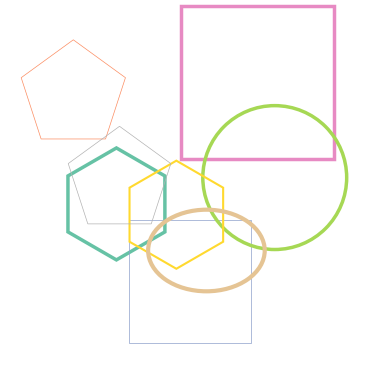[{"shape": "hexagon", "thickness": 2.5, "radius": 0.73, "center": [0.302, 0.47]}, {"shape": "pentagon", "thickness": 0.5, "radius": 0.71, "center": [0.19, 0.754]}, {"shape": "square", "thickness": 0.5, "radius": 0.8, "center": [0.494, 0.269]}, {"shape": "square", "thickness": 2.5, "radius": 0.99, "center": [0.668, 0.786]}, {"shape": "circle", "thickness": 2.5, "radius": 0.93, "center": [0.714, 0.539]}, {"shape": "hexagon", "thickness": 1.5, "radius": 0.7, "center": [0.458, 0.442]}, {"shape": "oval", "thickness": 3, "radius": 0.76, "center": [0.536, 0.349]}, {"shape": "pentagon", "thickness": 0.5, "radius": 0.7, "center": [0.31, 0.532]}]